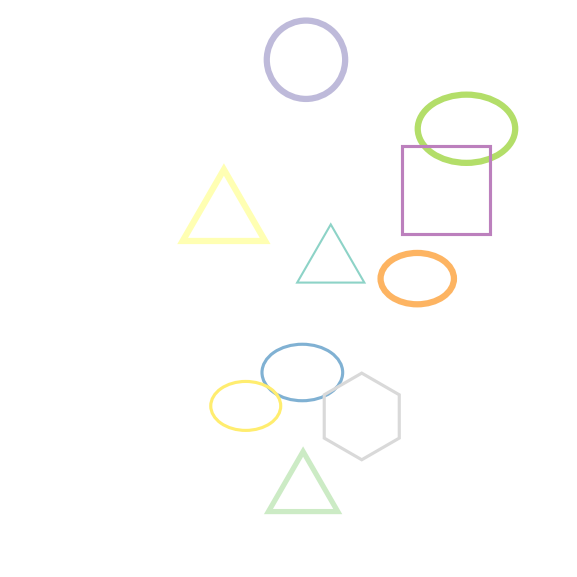[{"shape": "triangle", "thickness": 1, "radius": 0.34, "center": [0.573, 0.543]}, {"shape": "triangle", "thickness": 3, "radius": 0.41, "center": [0.388, 0.623]}, {"shape": "circle", "thickness": 3, "radius": 0.34, "center": [0.53, 0.896]}, {"shape": "oval", "thickness": 1.5, "radius": 0.35, "center": [0.524, 0.354]}, {"shape": "oval", "thickness": 3, "radius": 0.32, "center": [0.723, 0.517]}, {"shape": "oval", "thickness": 3, "radius": 0.42, "center": [0.808, 0.776]}, {"shape": "hexagon", "thickness": 1.5, "radius": 0.38, "center": [0.626, 0.278]}, {"shape": "square", "thickness": 1.5, "radius": 0.38, "center": [0.773, 0.671]}, {"shape": "triangle", "thickness": 2.5, "radius": 0.35, "center": [0.525, 0.148]}, {"shape": "oval", "thickness": 1.5, "radius": 0.3, "center": [0.426, 0.296]}]